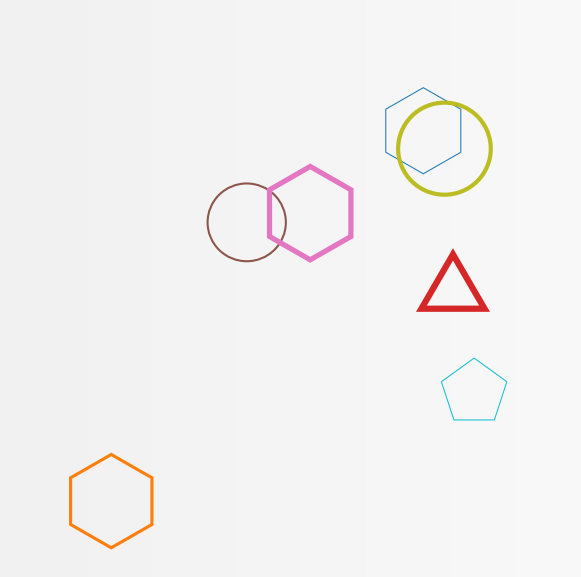[{"shape": "hexagon", "thickness": 0.5, "radius": 0.37, "center": [0.728, 0.773]}, {"shape": "hexagon", "thickness": 1.5, "radius": 0.4, "center": [0.191, 0.131]}, {"shape": "triangle", "thickness": 3, "radius": 0.31, "center": [0.779, 0.496]}, {"shape": "circle", "thickness": 1, "radius": 0.34, "center": [0.424, 0.614]}, {"shape": "hexagon", "thickness": 2.5, "radius": 0.4, "center": [0.534, 0.63]}, {"shape": "circle", "thickness": 2, "radius": 0.4, "center": [0.765, 0.742]}, {"shape": "pentagon", "thickness": 0.5, "radius": 0.3, "center": [0.816, 0.32]}]